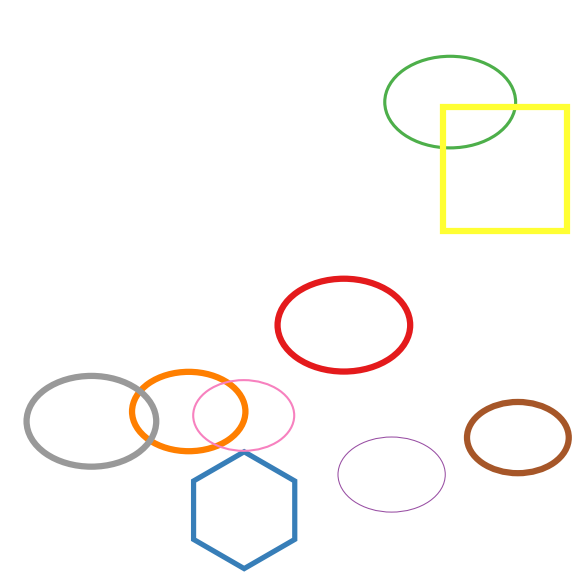[{"shape": "oval", "thickness": 3, "radius": 0.57, "center": [0.595, 0.436]}, {"shape": "hexagon", "thickness": 2.5, "radius": 0.51, "center": [0.423, 0.116]}, {"shape": "oval", "thickness": 1.5, "radius": 0.57, "center": [0.78, 0.822]}, {"shape": "oval", "thickness": 0.5, "radius": 0.46, "center": [0.678, 0.177]}, {"shape": "oval", "thickness": 3, "radius": 0.49, "center": [0.327, 0.287]}, {"shape": "square", "thickness": 3, "radius": 0.54, "center": [0.874, 0.707]}, {"shape": "oval", "thickness": 3, "radius": 0.44, "center": [0.897, 0.241]}, {"shape": "oval", "thickness": 1, "radius": 0.44, "center": [0.422, 0.28]}, {"shape": "oval", "thickness": 3, "radius": 0.56, "center": [0.158, 0.27]}]